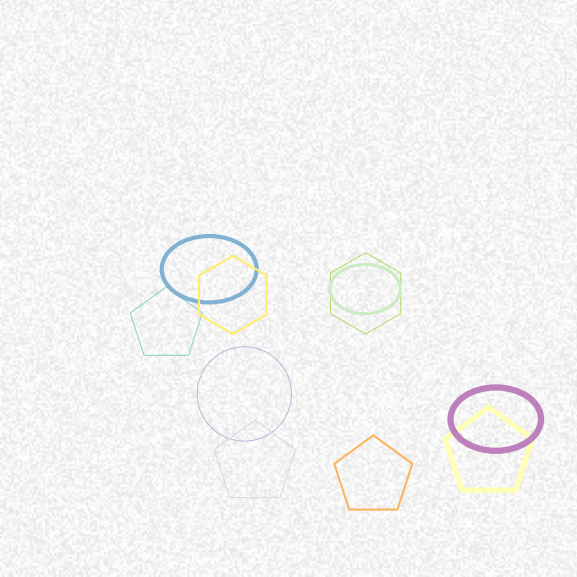[{"shape": "pentagon", "thickness": 0.5, "radius": 0.33, "center": [0.288, 0.437]}, {"shape": "pentagon", "thickness": 2.5, "radius": 0.4, "center": [0.847, 0.215]}, {"shape": "circle", "thickness": 0.5, "radius": 0.41, "center": [0.423, 0.317]}, {"shape": "oval", "thickness": 2, "radius": 0.41, "center": [0.362, 0.533]}, {"shape": "pentagon", "thickness": 1, "radius": 0.36, "center": [0.646, 0.174]}, {"shape": "hexagon", "thickness": 0.5, "radius": 0.35, "center": [0.633, 0.491]}, {"shape": "pentagon", "thickness": 0.5, "radius": 0.37, "center": [0.441, 0.198]}, {"shape": "oval", "thickness": 3, "radius": 0.39, "center": [0.858, 0.273]}, {"shape": "oval", "thickness": 1.5, "radius": 0.3, "center": [0.632, 0.499]}, {"shape": "hexagon", "thickness": 1, "radius": 0.34, "center": [0.403, 0.488]}]